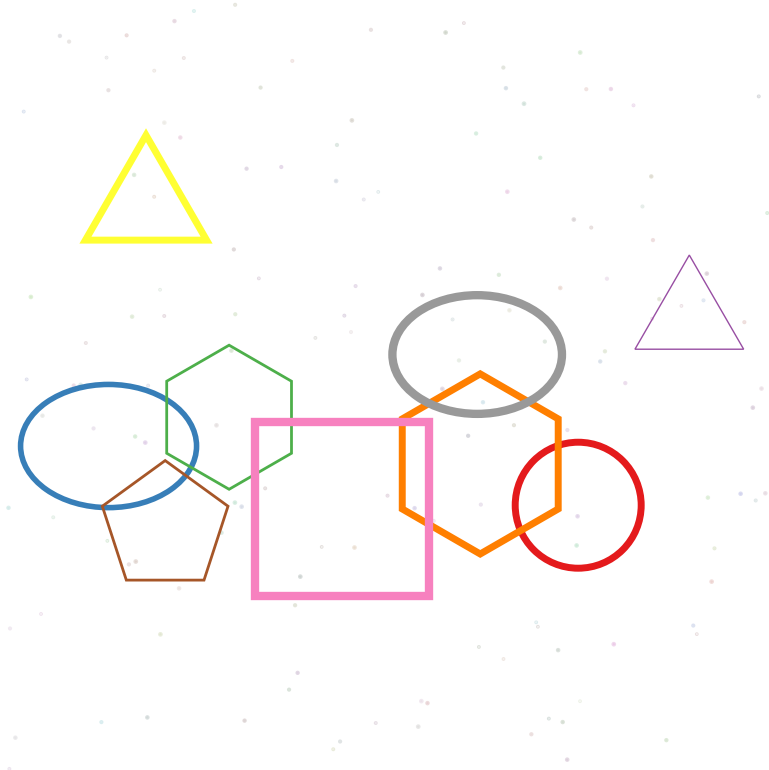[{"shape": "circle", "thickness": 2.5, "radius": 0.41, "center": [0.751, 0.344]}, {"shape": "oval", "thickness": 2, "radius": 0.57, "center": [0.141, 0.421]}, {"shape": "hexagon", "thickness": 1, "radius": 0.47, "center": [0.298, 0.458]}, {"shape": "triangle", "thickness": 0.5, "radius": 0.41, "center": [0.895, 0.587]}, {"shape": "hexagon", "thickness": 2.5, "radius": 0.58, "center": [0.624, 0.397]}, {"shape": "triangle", "thickness": 2.5, "radius": 0.45, "center": [0.19, 0.734]}, {"shape": "pentagon", "thickness": 1, "radius": 0.43, "center": [0.215, 0.316]}, {"shape": "square", "thickness": 3, "radius": 0.56, "center": [0.444, 0.339]}, {"shape": "oval", "thickness": 3, "radius": 0.55, "center": [0.62, 0.54]}]